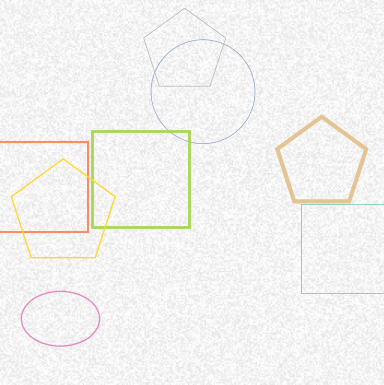[{"shape": "square", "thickness": 0.5, "radius": 0.58, "center": [0.899, 0.355]}, {"shape": "square", "thickness": 1.5, "radius": 0.58, "center": [0.113, 0.514]}, {"shape": "circle", "thickness": 0.5, "radius": 0.67, "center": [0.527, 0.762]}, {"shape": "oval", "thickness": 1, "radius": 0.51, "center": [0.157, 0.172]}, {"shape": "square", "thickness": 2, "radius": 0.62, "center": [0.365, 0.534]}, {"shape": "pentagon", "thickness": 1, "radius": 0.71, "center": [0.164, 0.445]}, {"shape": "pentagon", "thickness": 3, "radius": 0.61, "center": [0.836, 0.575]}, {"shape": "pentagon", "thickness": 0.5, "radius": 0.56, "center": [0.48, 0.867]}]